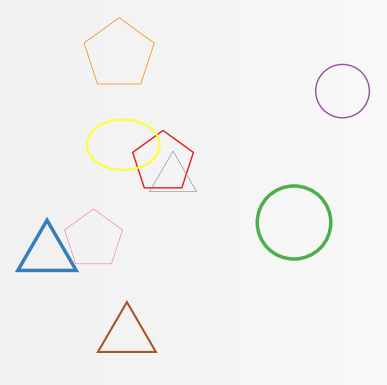[{"shape": "pentagon", "thickness": 1, "radius": 0.41, "center": [0.421, 0.579]}, {"shape": "triangle", "thickness": 2.5, "radius": 0.43, "center": [0.121, 0.341]}, {"shape": "circle", "thickness": 2.5, "radius": 0.47, "center": [0.759, 0.422]}, {"shape": "circle", "thickness": 1, "radius": 0.35, "center": [0.884, 0.763]}, {"shape": "pentagon", "thickness": 0.5, "radius": 0.48, "center": [0.307, 0.859]}, {"shape": "oval", "thickness": 1.5, "radius": 0.47, "center": [0.318, 0.624]}, {"shape": "triangle", "thickness": 1.5, "radius": 0.43, "center": [0.328, 0.129]}, {"shape": "pentagon", "thickness": 0.5, "radius": 0.39, "center": [0.241, 0.379]}, {"shape": "triangle", "thickness": 0.5, "radius": 0.35, "center": [0.447, 0.537]}]